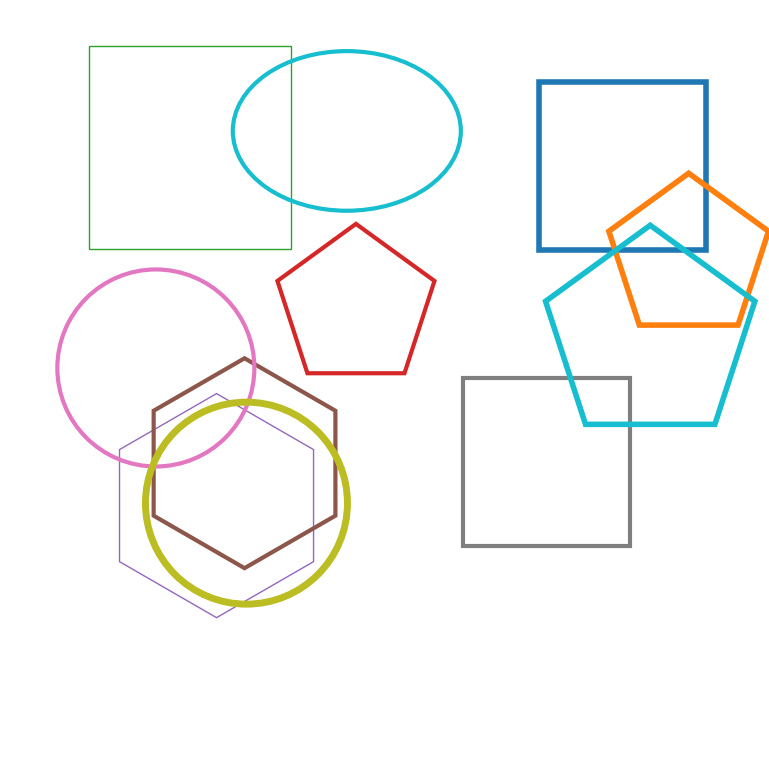[{"shape": "square", "thickness": 2, "radius": 0.54, "center": [0.808, 0.785]}, {"shape": "pentagon", "thickness": 2, "radius": 0.55, "center": [0.894, 0.666]}, {"shape": "square", "thickness": 0.5, "radius": 0.66, "center": [0.247, 0.808]}, {"shape": "pentagon", "thickness": 1.5, "radius": 0.54, "center": [0.462, 0.602]}, {"shape": "hexagon", "thickness": 0.5, "radius": 0.73, "center": [0.281, 0.343]}, {"shape": "hexagon", "thickness": 1.5, "radius": 0.68, "center": [0.318, 0.398]}, {"shape": "circle", "thickness": 1.5, "radius": 0.64, "center": [0.202, 0.522]}, {"shape": "square", "thickness": 1.5, "radius": 0.54, "center": [0.71, 0.4]}, {"shape": "circle", "thickness": 2.5, "radius": 0.66, "center": [0.32, 0.347]}, {"shape": "pentagon", "thickness": 2, "radius": 0.71, "center": [0.844, 0.565]}, {"shape": "oval", "thickness": 1.5, "radius": 0.74, "center": [0.45, 0.83]}]